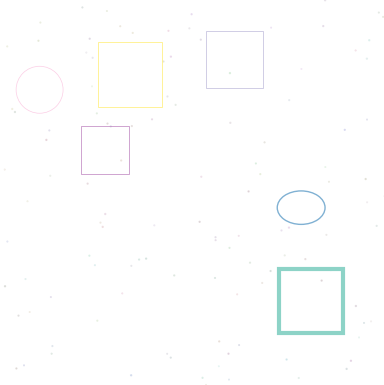[{"shape": "square", "thickness": 3, "radius": 0.41, "center": [0.808, 0.218]}, {"shape": "square", "thickness": 0.5, "radius": 0.37, "center": [0.61, 0.845]}, {"shape": "oval", "thickness": 1, "radius": 0.31, "center": [0.782, 0.461]}, {"shape": "circle", "thickness": 0.5, "radius": 0.31, "center": [0.103, 0.767]}, {"shape": "square", "thickness": 0.5, "radius": 0.31, "center": [0.272, 0.611]}, {"shape": "square", "thickness": 0.5, "radius": 0.42, "center": [0.338, 0.807]}]